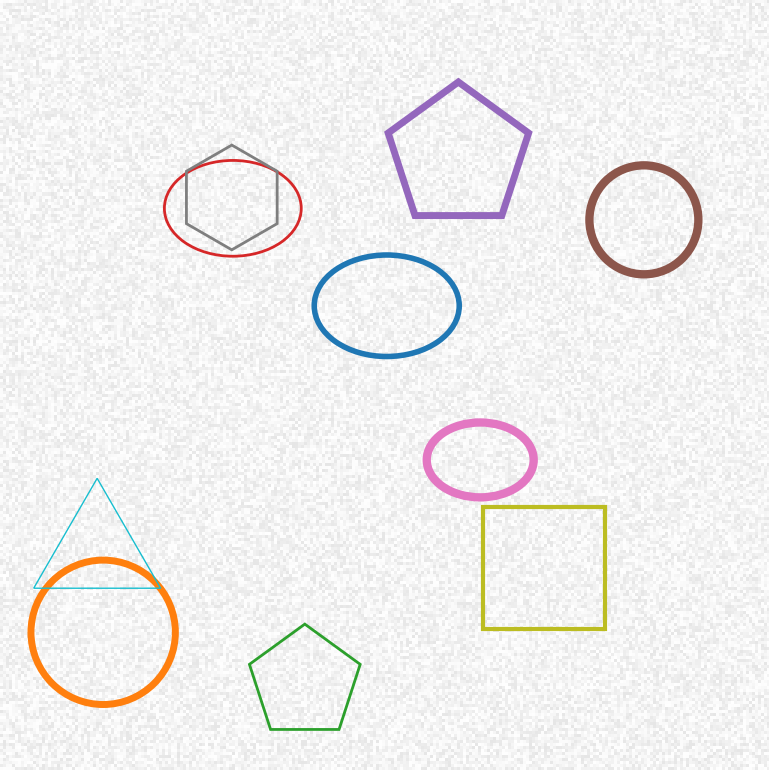[{"shape": "oval", "thickness": 2, "radius": 0.47, "center": [0.502, 0.603]}, {"shape": "circle", "thickness": 2.5, "radius": 0.47, "center": [0.134, 0.179]}, {"shape": "pentagon", "thickness": 1, "radius": 0.38, "center": [0.396, 0.114]}, {"shape": "oval", "thickness": 1, "radius": 0.44, "center": [0.302, 0.729]}, {"shape": "pentagon", "thickness": 2.5, "radius": 0.48, "center": [0.595, 0.798]}, {"shape": "circle", "thickness": 3, "radius": 0.35, "center": [0.836, 0.715]}, {"shape": "oval", "thickness": 3, "radius": 0.35, "center": [0.624, 0.403]}, {"shape": "hexagon", "thickness": 1, "radius": 0.34, "center": [0.301, 0.744]}, {"shape": "square", "thickness": 1.5, "radius": 0.39, "center": [0.706, 0.263]}, {"shape": "triangle", "thickness": 0.5, "radius": 0.48, "center": [0.126, 0.284]}]